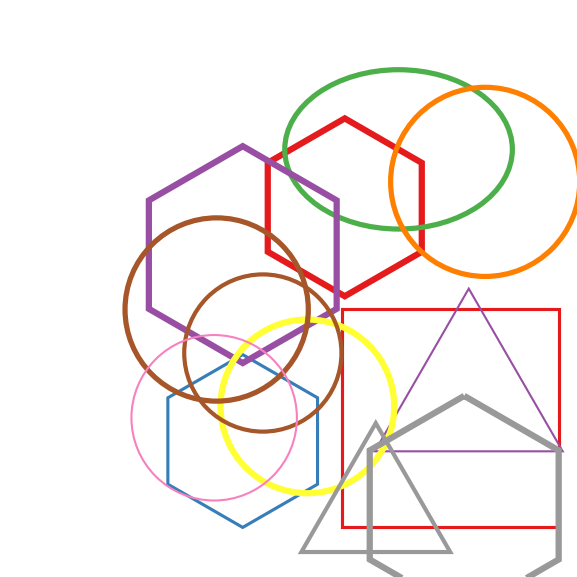[{"shape": "hexagon", "thickness": 3, "radius": 0.77, "center": [0.597, 0.64]}, {"shape": "square", "thickness": 1.5, "radius": 0.94, "center": [0.78, 0.276]}, {"shape": "hexagon", "thickness": 1.5, "radius": 0.75, "center": [0.42, 0.235]}, {"shape": "oval", "thickness": 2.5, "radius": 0.99, "center": [0.69, 0.74]}, {"shape": "triangle", "thickness": 1, "radius": 0.94, "center": [0.812, 0.312]}, {"shape": "hexagon", "thickness": 3, "radius": 0.94, "center": [0.42, 0.558]}, {"shape": "circle", "thickness": 2.5, "radius": 0.82, "center": [0.84, 0.684]}, {"shape": "circle", "thickness": 3, "radius": 0.75, "center": [0.532, 0.295]}, {"shape": "circle", "thickness": 2.5, "radius": 0.79, "center": [0.375, 0.463]}, {"shape": "circle", "thickness": 2, "radius": 0.68, "center": [0.455, 0.388]}, {"shape": "circle", "thickness": 1, "radius": 0.72, "center": [0.371, 0.276]}, {"shape": "triangle", "thickness": 2, "radius": 0.74, "center": [0.651, 0.118]}, {"shape": "hexagon", "thickness": 3, "radius": 0.94, "center": [0.804, 0.125]}]